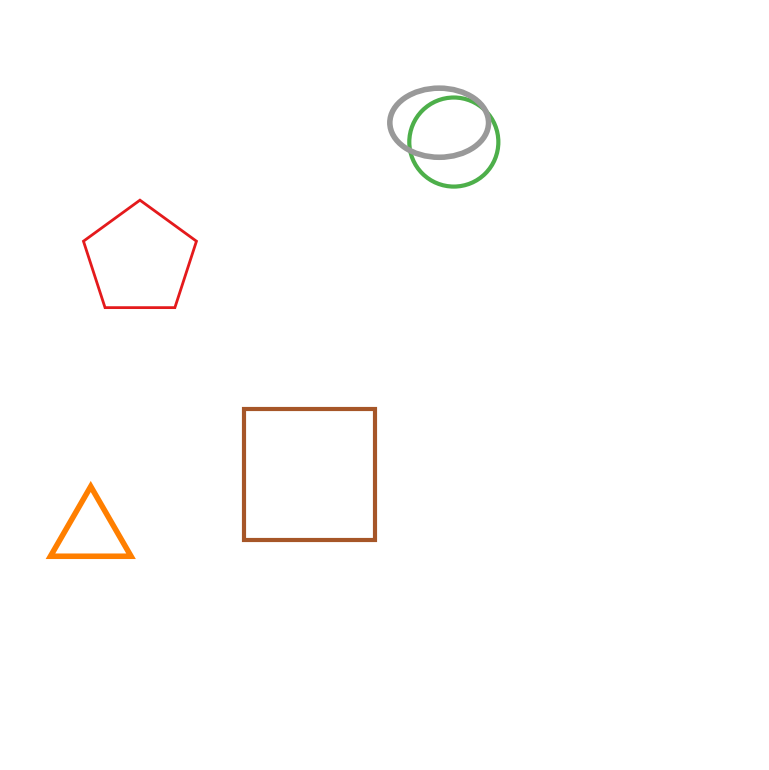[{"shape": "pentagon", "thickness": 1, "radius": 0.39, "center": [0.182, 0.663]}, {"shape": "circle", "thickness": 1.5, "radius": 0.29, "center": [0.589, 0.816]}, {"shape": "triangle", "thickness": 2, "radius": 0.3, "center": [0.118, 0.308]}, {"shape": "square", "thickness": 1.5, "radius": 0.43, "center": [0.401, 0.383]}, {"shape": "oval", "thickness": 2, "radius": 0.32, "center": [0.57, 0.841]}]